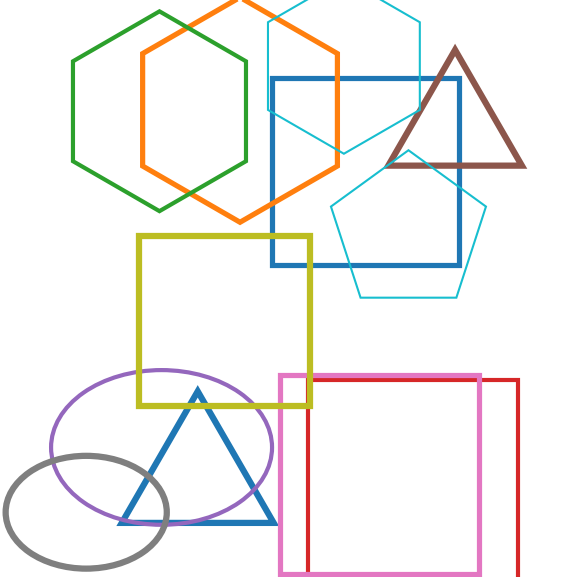[{"shape": "triangle", "thickness": 3, "radius": 0.76, "center": [0.342, 0.17]}, {"shape": "square", "thickness": 2.5, "radius": 0.81, "center": [0.634, 0.702]}, {"shape": "hexagon", "thickness": 2.5, "radius": 0.97, "center": [0.416, 0.809]}, {"shape": "hexagon", "thickness": 2, "radius": 0.86, "center": [0.276, 0.807]}, {"shape": "square", "thickness": 2, "radius": 0.91, "center": [0.715, 0.159]}, {"shape": "oval", "thickness": 2, "radius": 0.96, "center": [0.28, 0.224]}, {"shape": "triangle", "thickness": 3, "radius": 0.67, "center": [0.788, 0.779]}, {"shape": "square", "thickness": 2.5, "radius": 0.86, "center": [0.657, 0.178]}, {"shape": "oval", "thickness": 3, "radius": 0.7, "center": [0.149, 0.112]}, {"shape": "square", "thickness": 3, "radius": 0.74, "center": [0.388, 0.444]}, {"shape": "hexagon", "thickness": 1, "radius": 0.76, "center": [0.595, 0.885]}, {"shape": "pentagon", "thickness": 1, "radius": 0.71, "center": [0.707, 0.598]}]